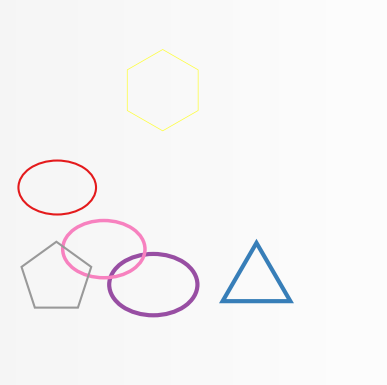[{"shape": "oval", "thickness": 1.5, "radius": 0.5, "center": [0.148, 0.513]}, {"shape": "triangle", "thickness": 3, "radius": 0.5, "center": [0.662, 0.268]}, {"shape": "oval", "thickness": 3, "radius": 0.57, "center": [0.396, 0.261]}, {"shape": "hexagon", "thickness": 0.5, "radius": 0.53, "center": [0.42, 0.766]}, {"shape": "oval", "thickness": 2.5, "radius": 0.53, "center": [0.268, 0.353]}, {"shape": "pentagon", "thickness": 1.5, "radius": 0.47, "center": [0.145, 0.277]}]